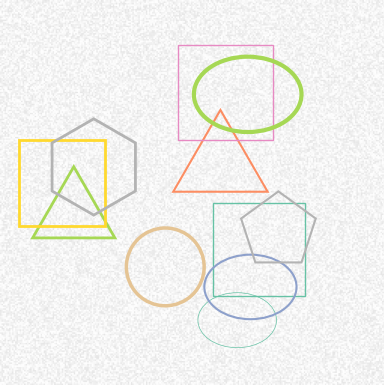[{"shape": "square", "thickness": 1, "radius": 0.6, "center": [0.673, 0.352]}, {"shape": "oval", "thickness": 0.5, "radius": 0.51, "center": [0.616, 0.168]}, {"shape": "triangle", "thickness": 1.5, "radius": 0.71, "center": [0.573, 0.573]}, {"shape": "oval", "thickness": 1.5, "radius": 0.6, "center": [0.65, 0.255]}, {"shape": "square", "thickness": 1, "radius": 0.62, "center": [0.585, 0.759]}, {"shape": "oval", "thickness": 3, "radius": 0.7, "center": [0.643, 0.755]}, {"shape": "triangle", "thickness": 2, "radius": 0.62, "center": [0.192, 0.444]}, {"shape": "square", "thickness": 2, "radius": 0.56, "center": [0.161, 0.524]}, {"shape": "circle", "thickness": 2.5, "radius": 0.51, "center": [0.429, 0.307]}, {"shape": "pentagon", "thickness": 1.5, "radius": 0.51, "center": [0.723, 0.401]}, {"shape": "hexagon", "thickness": 2, "radius": 0.63, "center": [0.244, 0.566]}]